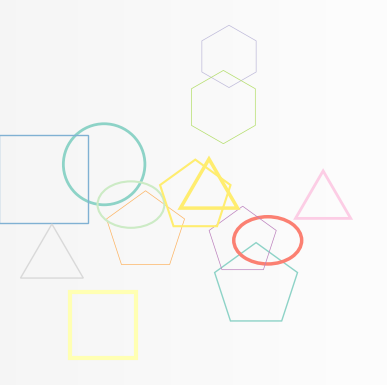[{"shape": "circle", "thickness": 2, "radius": 0.53, "center": [0.269, 0.573]}, {"shape": "pentagon", "thickness": 1, "radius": 0.56, "center": [0.661, 0.257]}, {"shape": "square", "thickness": 3, "radius": 0.43, "center": [0.265, 0.156]}, {"shape": "hexagon", "thickness": 0.5, "radius": 0.4, "center": [0.591, 0.853]}, {"shape": "oval", "thickness": 2.5, "radius": 0.44, "center": [0.691, 0.376]}, {"shape": "square", "thickness": 1, "radius": 0.57, "center": [0.112, 0.535]}, {"shape": "pentagon", "thickness": 0.5, "radius": 0.53, "center": [0.376, 0.399]}, {"shape": "hexagon", "thickness": 0.5, "radius": 0.48, "center": [0.576, 0.722]}, {"shape": "triangle", "thickness": 2, "radius": 0.41, "center": [0.834, 0.474]}, {"shape": "triangle", "thickness": 1, "radius": 0.47, "center": [0.134, 0.325]}, {"shape": "pentagon", "thickness": 0.5, "radius": 0.46, "center": [0.626, 0.373]}, {"shape": "oval", "thickness": 1.5, "radius": 0.43, "center": [0.338, 0.469]}, {"shape": "pentagon", "thickness": 1.5, "radius": 0.48, "center": [0.504, 0.49]}, {"shape": "triangle", "thickness": 2.5, "radius": 0.43, "center": [0.539, 0.502]}]